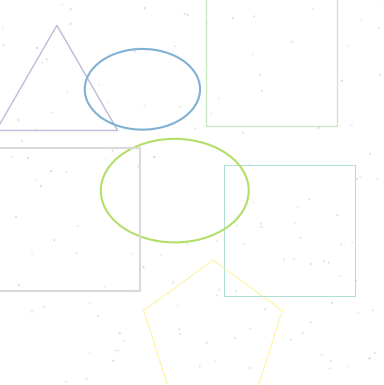[{"shape": "square", "thickness": 0.5, "radius": 0.85, "center": [0.752, 0.402]}, {"shape": "triangle", "thickness": 1, "radius": 0.91, "center": [0.148, 0.752]}, {"shape": "oval", "thickness": 1.5, "radius": 0.75, "center": [0.37, 0.768]}, {"shape": "oval", "thickness": 1.5, "radius": 0.96, "center": [0.454, 0.505]}, {"shape": "square", "thickness": 1.5, "radius": 0.93, "center": [0.177, 0.43]}, {"shape": "square", "thickness": 1, "radius": 0.85, "center": [0.706, 0.844]}, {"shape": "pentagon", "thickness": 0.5, "radius": 0.95, "center": [0.553, 0.135]}]